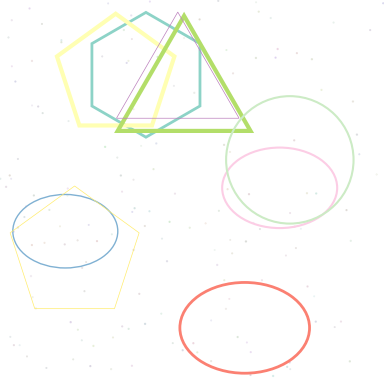[{"shape": "hexagon", "thickness": 2, "radius": 0.81, "center": [0.379, 0.806]}, {"shape": "pentagon", "thickness": 3, "radius": 0.8, "center": [0.3, 0.804]}, {"shape": "oval", "thickness": 2, "radius": 0.84, "center": [0.636, 0.148]}, {"shape": "oval", "thickness": 1, "radius": 0.68, "center": [0.17, 0.399]}, {"shape": "triangle", "thickness": 3, "radius": 1.0, "center": [0.478, 0.76]}, {"shape": "oval", "thickness": 1.5, "radius": 0.75, "center": [0.726, 0.512]}, {"shape": "triangle", "thickness": 0.5, "radius": 0.92, "center": [0.462, 0.785]}, {"shape": "circle", "thickness": 1.5, "radius": 0.83, "center": [0.753, 0.585]}, {"shape": "pentagon", "thickness": 0.5, "radius": 0.88, "center": [0.194, 0.341]}]